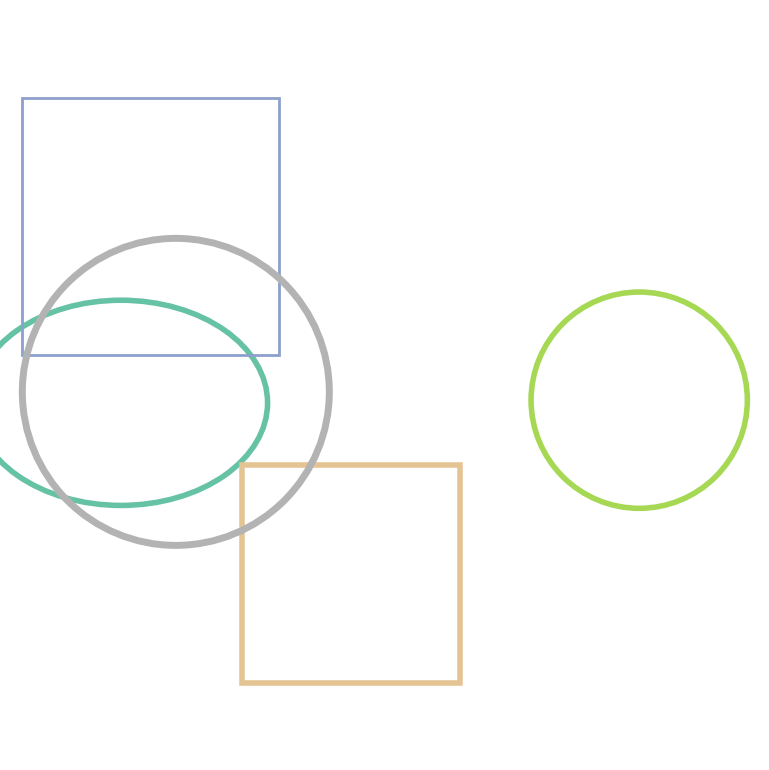[{"shape": "oval", "thickness": 2, "radius": 0.95, "center": [0.157, 0.477]}, {"shape": "square", "thickness": 1, "radius": 0.83, "center": [0.196, 0.706]}, {"shape": "circle", "thickness": 2, "radius": 0.7, "center": [0.83, 0.48]}, {"shape": "square", "thickness": 2, "radius": 0.71, "center": [0.456, 0.255]}, {"shape": "circle", "thickness": 2.5, "radius": 1.0, "center": [0.228, 0.491]}]